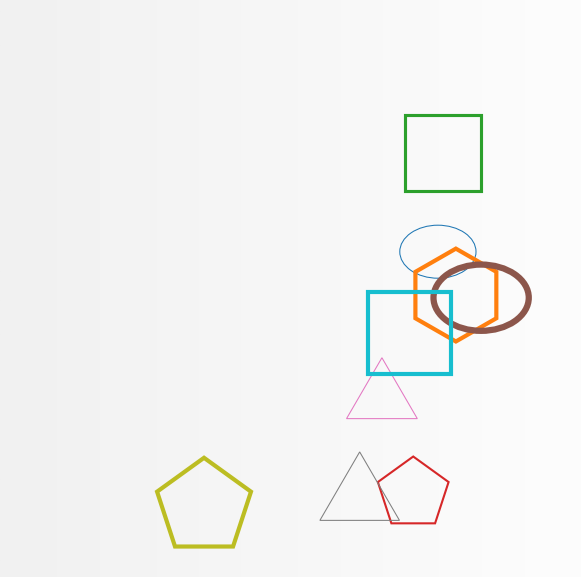[{"shape": "oval", "thickness": 0.5, "radius": 0.33, "center": [0.753, 0.563]}, {"shape": "hexagon", "thickness": 2, "radius": 0.4, "center": [0.784, 0.488]}, {"shape": "square", "thickness": 1.5, "radius": 0.33, "center": [0.762, 0.734]}, {"shape": "pentagon", "thickness": 1, "radius": 0.32, "center": [0.711, 0.145]}, {"shape": "oval", "thickness": 3, "radius": 0.41, "center": [0.828, 0.484]}, {"shape": "triangle", "thickness": 0.5, "radius": 0.35, "center": [0.657, 0.309]}, {"shape": "triangle", "thickness": 0.5, "radius": 0.4, "center": [0.619, 0.138]}, {"shape": "pentagon", "thickness": 2, "radius": 0.42, "center": [0.351, 0.121]}, {"shape": "square", "thickness": 2, "radius": 0.35, "center": [0.704, 0.422]}]